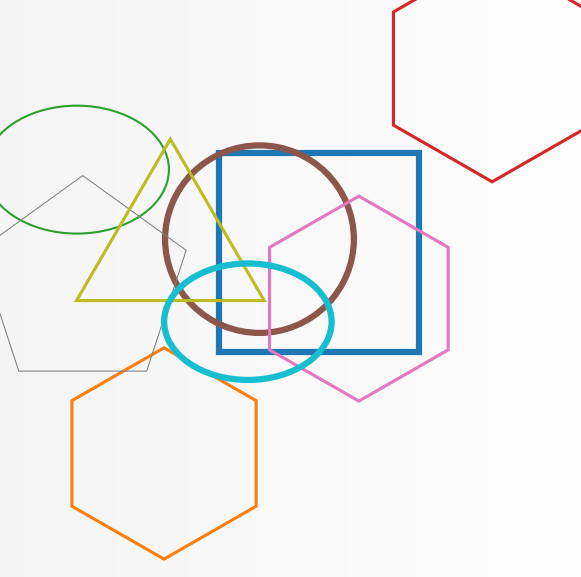[{"shape": "square", "thickness": 3, "radius": 0.86, "center": [0.549, 0.562]}, {"shape": "hexagon", "thickness": 1.5, "radius": 0.91, "center": [0.282, 0.214]}, {"shape": "oval", "thickness": 1, "radius": 0.79, "center": [0.132, 0.705]}, {"shape": "hexagon", "thickness": 1.5, "radius": 0.98, "center": [0.847, 0.88]}, {"shape": "circle", "thickness": 3, "radius": 0.81, "center": [0.446, 0.585]}, {"shape": "hexagon", "thickness": 1.5, "radius": 0.89, "center": [0.617, 0.482]}, {"shape": "pentagon", "thickness": 0.5, "radius": 0.94, "center": [0.142, 0.508]}, {"shape": "triangle", "thickness": 1.5, "radius": 0.93, "center": [0.293, 0.572]}, {"shape": "oval", "thickness": 3, "radius": 0.72, "center": [0.426, 0.442]}]